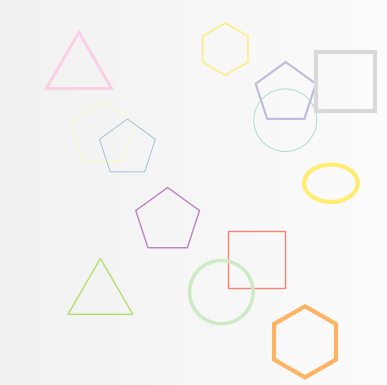[{"shape": "circle", "thickness": 0.5, "radius": 0.41, "center": [0.736, 0.688]}, {"shape": "pentagon", "thickness": 0.5, "radius": 0.44, "center": [0.266, 0.652]}, {"shape": "pentagon", "thickness": 1.5, "radius": 0.41, "center": [0.737, 0.757]}, {"shape": "square", "thickness": 1, "radius": 0.37, "center": [0.662, 0.326]}, {"shape": "pentagon", "thickness": 0.5, "radius": 0.38, "center": [0.329, 0.615]}, {"shape": "hexagon", "thickness": 3, "radius": 0.46, "center": [0.787, 0.112]}, {"shape": "triangle", "thickness": 1, "radius": 0.48, "center": [0.259, 0.232]}, {"shape": "triangle", "thickness": 2, "radius": 0.49, "center": [0.204, 0.819]}, {"shape": "square", "thickness": 3, "radius": 0.38, "center": [0.891, 0.788]}, {"shape": "pentagon", "thickness": 1, "radius": 0.43, "center": [0.433, 0.426]}, {"shape": "circle", "thickness": 2.5, "radius": 0.41, "center": [0.571, 0.241]}, {"shape": "hexagon", "thickness": 1, "radius": 0.34, "center": [0.581, 0.872]}, {"shape": "oval", "thickness": 3, "radius": 0.35, "center": [0.854, 0.524]}]